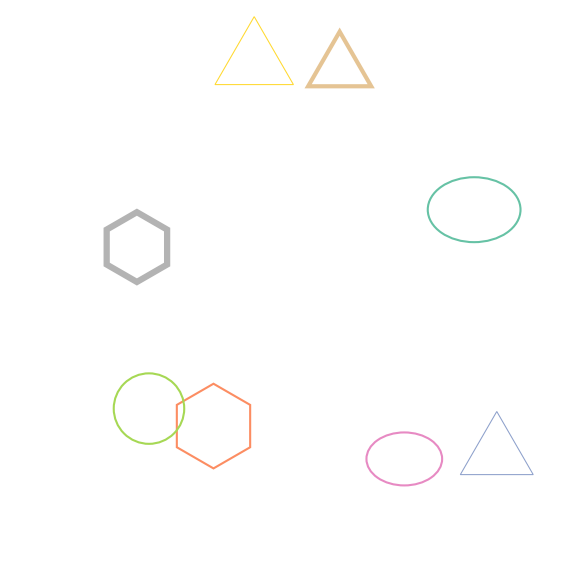[{"shape": "oval", "thickness": 1, "radius": 0.4, "center": [0.821, 0.636]}, {"shape": "hexagon", "thickness": 1, "radius": 0.37, "center": [0.37, 0.261]}, {"shape": "triangle", "thickness": 0.5, "radius": 0.36, "center": [0.86, 0.214]}, {"shape": "oval", "thickness": 1, "radius": 0.33, "center": [0.7, 0.204]}, {"shape": "circle", "thickness": 1, "radius": 0.31, "center": [0.258, 0.292]}, {"shape": "triangle", "thickness": 0.5, "radius": 0.39, "center": [0.44, 0.892]}, {"shape": "triangle", "thickness": 2, "radius": 0.32, "center": [0.588, 0.881]}, {"shape": "hexagon", "thickness": 3, "radius": 0.3, "center": [0.237, 0.571]}]